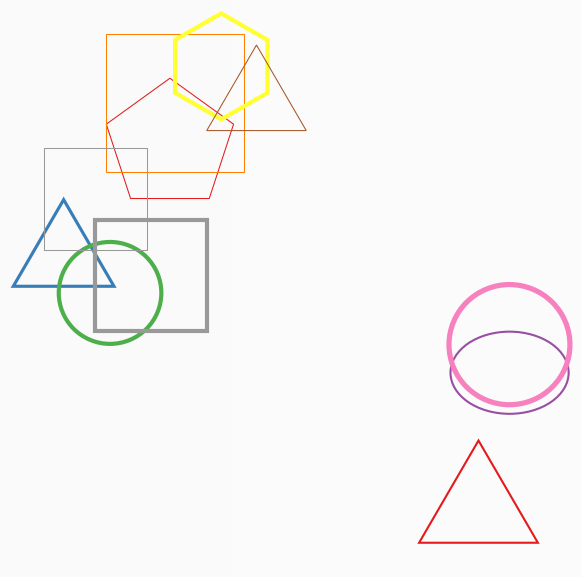[{"shape": "pentagon", "thickness": 0.5, "radius": 0.58, "center": [0.292, 0.749]}, {"shape": "triangle", "thickness": 1, "radius": 0.59, "center": [0.823, 0.118]}, {"shape": "triangle", "thickness": 1.5, "radius": 0.5, "center": [0.109, 0.553]}, {"shape": "circle", "thickness": 2, "radius": 0.44, "center": [0.189, 0.492]}, {"shape": "oval", "thickness": 1, "radius": 0.51, "center": [0.877, 0.354]}, {"shape": "square", "thickness": 0.5, "radius": 0.6, "center": [0.301, 0.821]}, {"shape": "hexagon", "thickness": 2, "radius": 0.46, "center": [0.381, 0.884]}, {"shape": "triangle", "thickness": 0.5, "radius": 0.49, "center": [0.441, 0.822]}, {"shape": "circle", "thickness": 2.5, "radius": 0.52, "center": [0.876, 0.402]}, {"shape": "square", "thickness": 0.5, "radius": 0.44, "center": [0.164, 0.655]}, {"shape": "square", "thickness": 2, "radius": 0.48, "center": [0.259, 0.522]}]